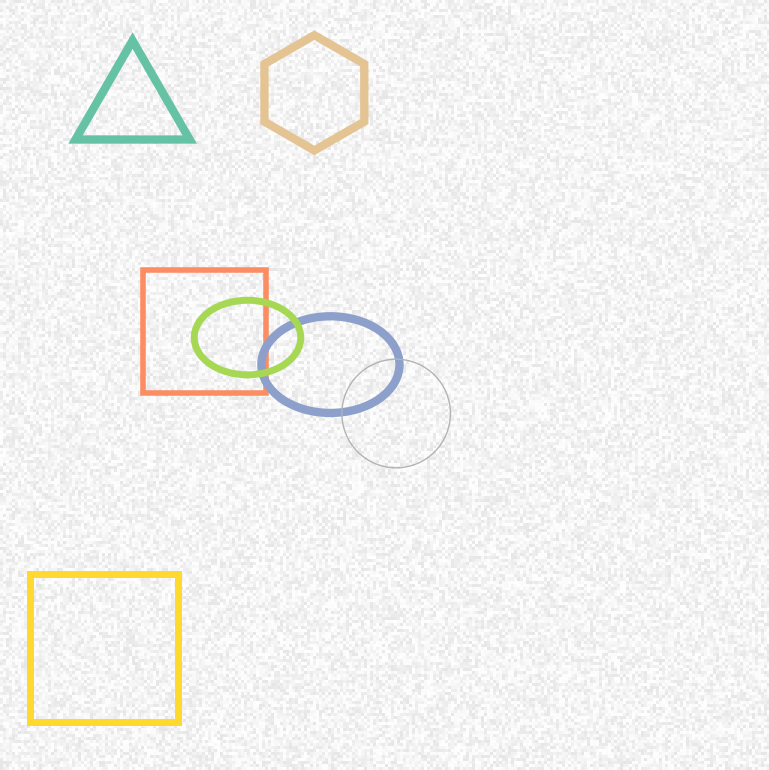[{"shape": "triangle", "thickness": 3, "radius": 0.43, "center": [0.172, 0.862]}, {"shape": "square", "thickness": 2, "radius": 0.4, "center": [0.265, 0.569]}, {"shape": "oval", "thickness": 3, "radius": 0.45, "center": [0.429, 0.526]}, {"shape": "oval", "thickness": 2.5, "radius": 0.35, "center": [0.321, 0.562]}, {"shape": "square", "thickness": 2.5, "radius": 0.48, "center": [0.136, 0.159]}, {"shape": "hexagon", "thickness": 3, "radius": 0.37, "center": [0.408, 0.879]}, {"shape": "circle", "thickness": 0.5, "radius": 0.35, "center": [0.514, 0.463]}]